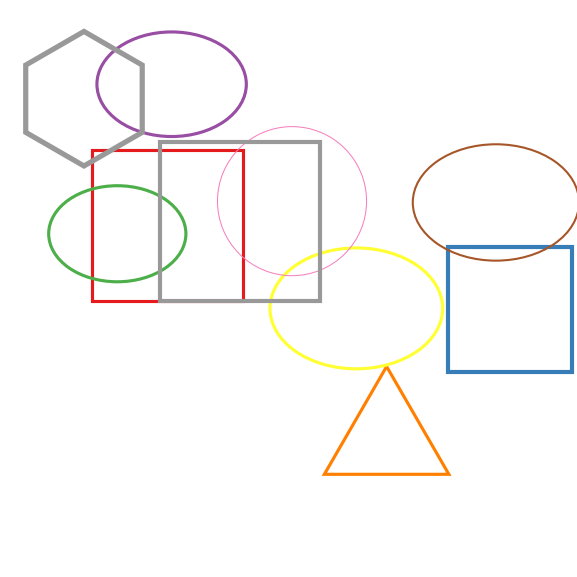[{"shape": "square", "thickness": 1.5, "radius": 0.65, "center": [0.29, 0.609]}, {"shape": "square", "thickness": 2, "radius": 0.54, "center": [0.883, 0.463]}, {"shape": "oval", "thickness": 1.5, "radius": 0.59, "center": [0.203, 0.594]}, {"shape": "oval", "thickness": 1.5, "radius": 0.65, "center": [0.297, 0.853]}, {"shape": "triangle", "thickness": 1.5, "radius": 0.62, "center": [0.669, 0.24]}, {"shape": "oval", "thickness": 1.5, "radius": 0.75, "center": [0.617, 0.465]}, {"shape": "oval", "thickness": 1, "radius": 0.72, "center": [0.859, 0.649]}, {"shape": "circle", "thickness": 0.5, "radius": 0.65, "center": [0.506, 0.651]}, {"shape": "hexagon", "thickness": 2.5, "radius": 0.58, "center": [0.145, 0.828]}, {"shape": "square", "thickness": 2, "radius": 0.69, "center": [0.416, 0.616]}]